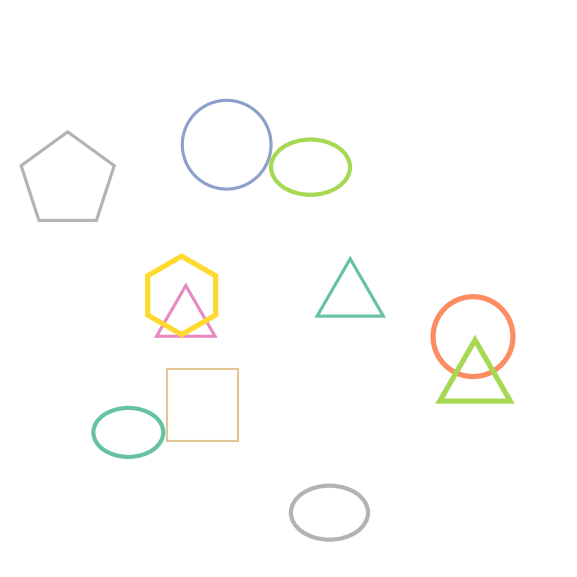[{"shape": "oval", "thickness": 2, "radius": 0.3, "center": [0.222, 0.25]}, {"shape": "triangle", "thickness": 1.5, "radius": 0.33, "center": [0.606, 0.485]}, {"shape": "circle", "thickness": 2.5, "radius": 0.35, "center": [0.819, 0.416]}, {"shape": "circle", "thickness": 1.5, "radius": 0.38, "center": [0.392, 0.749]}, {"shape": "triangle", "thickness": 1.5, "radius": 0.29, "center": [0.322, 0.446]}, {"shape": "triangle", "thickness": 2.5, "radius": 0.35, "center": [0.823, 0.34]}, {"shape": "oval", "thickness": 2, "radius": 0.34, "center": [0.538, 0.71]}, {"shape": "hexagon", "thickness": 2.5, "radius": 0.34, "center": [0.314, 0.488]}, {"shape": "square", "thickness": 1, "radius": 0.31, "center": [0.351, 0.298]}, {"shape": "oval", "thickness": 2, "radius": 0.33, "center": [0.571, 0.111]}, {"shape": "pentagon", "thickness": 1.5, "radius": 0.42, "center": [0.117, 0.686]}]